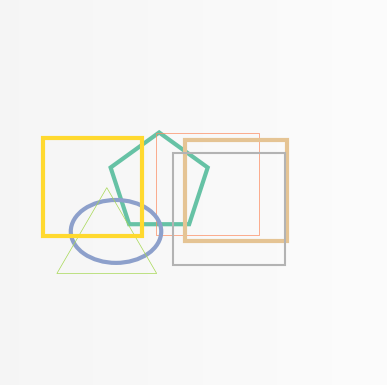[{"shape": "pentagon", "thickness": 3, "radius": 0.66, "center": [0.411, 0.524]}, {"shape": "square", "thickness": 0.5, "radius": 0.66, "center": [0.536, 0.523]}, {"shape": "oval", "thickness": 3, "radius": 0.58, "center": [0.299, 0.399]}, {"shape": "triangle", "thickness": 0.5, "radius": 0.74, "center": [0.276, 0.364]}, {"shape": "square", "thickness": 3, "radius": 0.64, "center": [0.238, 0.515]}, {"shape": "square", "thickness": 3, "radius": 0.66, "center": [0.608, 0.505]}, {"shape": "square", "thickness": 1.5, "radius": 0.73, "center": [0.591, 0.456]}]